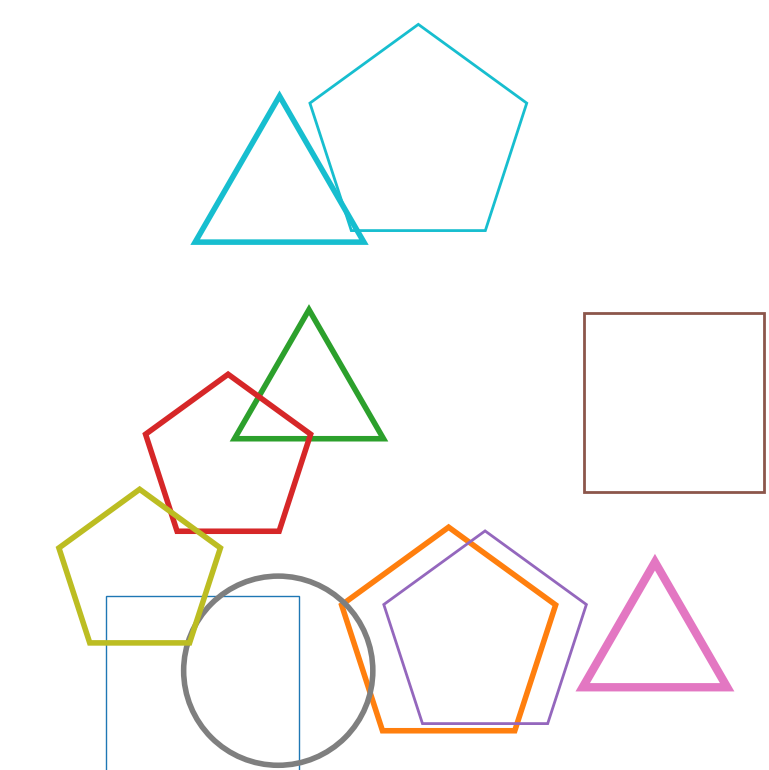[{"shape": "square", "thickness": 0.5, "radius": 0.62, "center": [0.263, 0.101]}, {"shape": "pentagon", "thickness": 2, "radius": 0.73, "center": [0.583, 0.169]}, {"shape": "triangle", "thickness": 2, "radius": 0.56, "center": [0.401, 0.486]}, {"shape": "pentagon", "thickness": 2, "radius": 0.56, "center": [0.296, 0.401]}, {"shape": "pentagon", "thickness": 1, "radius": 0.69, "center": [0.63, 0.172]}, {"shape": "square", "thickness": 1, "radius": 0.58, "center": [0.875, 0.477]}, {"shape": "triangle", "thickness": 3, "radius": 0.54, "center": [0.851, 0.162]}, {"shape": "circle", "thickness": 2, "radius": 0.61, "center": [0.361, 0.129]}, {"shape": "pentagon", "thickness": 2, "radius": 0.55, "center": [0.181, 0.254]}, {"shape": "pentagon", "thickness": 1, "radius": 0.74, "center": [0.543, 0.82]}, {"shape": "triangle", "thickness": 2, "radius": 0.63, "center": [0.363, 0.749]}]